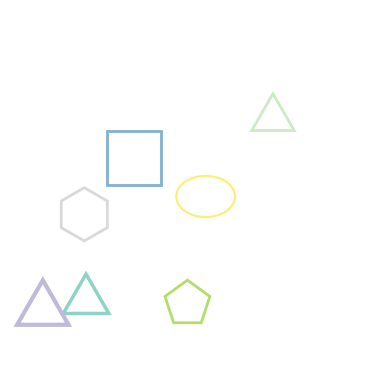[{"shape": "triangle", "thickness": 2.5, "radius": 0.34, "center": [0.224, 0.22]}, {"shape": "triangle", "thickness": 3, "radius": 0.39, "center": [0.111, 0.195]}, {"shape": "square", "thickness": 2, "radius": 0.35, "center": [0.347, 0.589]}, {"shape": "pentagon", "thickness": 2, "radius": 0.31, "center": [0.487, 0.211]}, {"shape": "hexagon", "thickness": 2, "radius": 0.35, "center": [0.219, 0.443]}, {"shape": "triangle", "thickness": 2, "radius": 0.32, "center": [0.709, 0.693]}, {"shape": "oval", "thickness": 1.5, "radius": 0.38, "center": [0.534, 0.49]}]